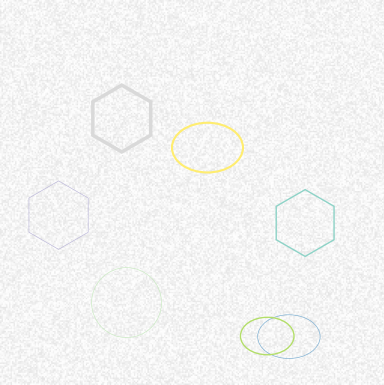[{"shape": "hexagon", "thickness": 1, "radius": 0.43, "center": [0.793, 0.421]}, {"shape": "hexagon", "thickness": 0.5, "radius": 0.44, "center": [0.152, 0.441]}, {"shape": "oval", "thickness": 0.5, "radius": 0.41, "center": [0.75, 0.126]}, {"shape": "oval", "thickness": 1, "radius": 0.35, "center": [0.694, 0.127]}, {"shape": "hexagon", "thickness": 2.5, "radius": 0.43, "center": [0.316, 0.692]}, {"shape": "circle", "thickness": 0.5, "radius": 0.45, "center": [0.329, 0.214]}, {"shape": "oval", "thickness": 1.5, "radius": 0.46, "center": [0.539, 0.617]}]